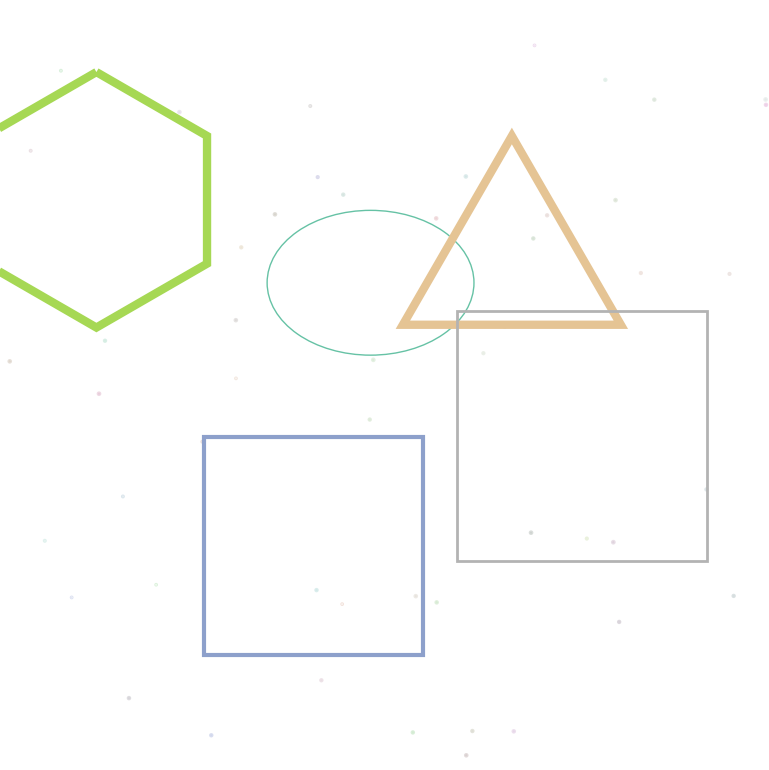[{"shape": "oval", "thickness": 0.5, "radius": 0.67, "center": [0.481, 0.633]}, {"shape": "square", "thickness": 1.5, "radius": 0.71, "center": [0.407, 0.291]}, {"shape": "hexagon", "thickness": 3, "radius": 0.83, "center": [0.125, 0.741]}, {"shape": "triangle", "thickness": 3, "radius": 0.82, "center": [0.665, 0.66]}, {"shape": "square", "thickness": 1, "radius": 0.81, "center": [0.756, 0.434]}]